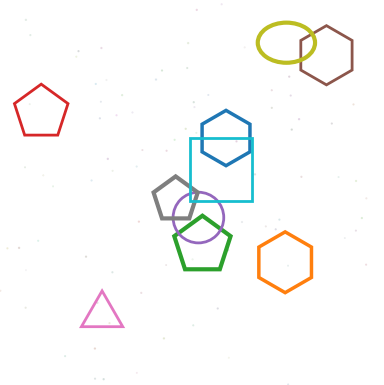[{"shape": "hexagon", "thickness": 2.5, "radius": 0.36, "center": [0.587, 0.641]}, {"shape": "hexagon", "thickness": 2.5, "radius": 0.39, "center": [0.741, 0.319]}, {"shape": "pentagon", "thickness": 3, "radius": 0.38, "center": [0.526, 0.363]}, {"shape": "pentagon", "thickness": 2, "radius": 0.37, "center": [0.107, 0.708]}, {"shape": "circle", "thickness": 2, "radius": 0.33, "center": [0.515, 0.435]}, {"shape": "hexagon", "thickness": 2, "radius": 0.38, "center": [0.848, 0.856]}, {"shape": "triangle", "thickness": 2, "radius": 0.31, "center": [0.265, 0.182]}, {"shape": "pentagon", "thickness": 3, "radius": 0.3, "center": [0.456, 0.482]}, {"shape": "oval", "thickness": 3, "radius": 0.37, "center": [0.744, 0.889]}, {"shape": "square", "thickness": 2, "radius": 0.41, "center": [0.574, 0.56]}]